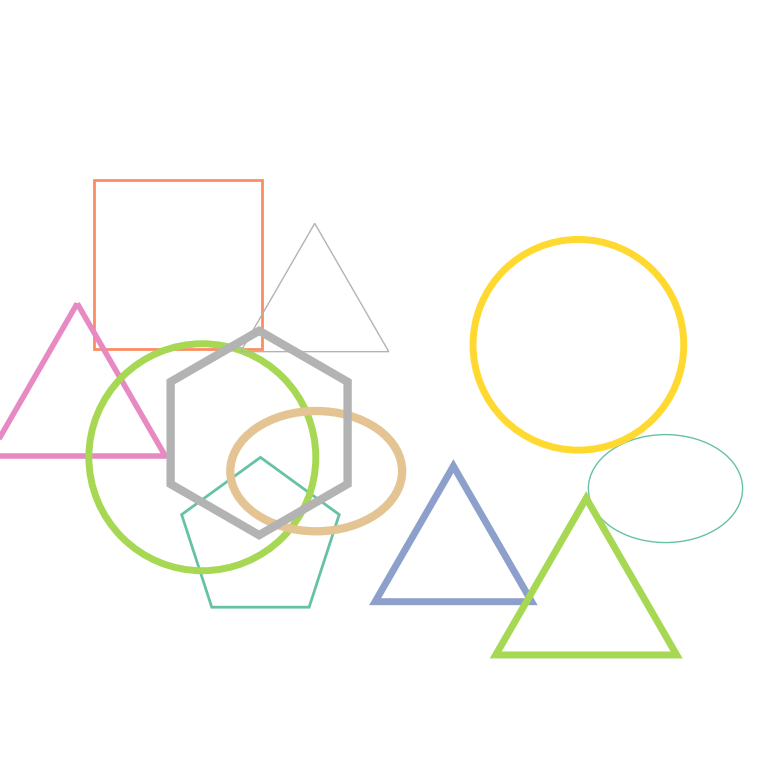[{"shape": "pentagon", "thickness": 1, "radius": 0.54, "center": [0.338, 0.298]}, {"shape": "oval", "thickness": 0.5, "radius": 0.5, "center": [0.864, 0.365]}, {"shape": "square", "thickness": 1, "radius": 0.55, "center": [0.231, 0.656]}, {"shape": "triangle", "thickness": 2.5, "radius": 0.59, "center": [0.589, 0.277]}, {"shape": "triangle", "thickness": 2, "radius": 0.66, "center": [0.1, 0.474]}, {"shape": "circle", "thickness": 2.5, "radius": 0.74, "center": [0.263, 0.406]}, {"shape": "triangle", "thickness": 2.5, "radius": 0.68, "center": [0.761, 0.217]}, {"shape": "circle", "thickness": 2.5, "radius": 0.68, "center": [0.751, 0.552]}, {"shape": "oval", "thickness": 3, "radius": 0.56, "center": [0.411, 0.388]}, {"shape": "hexagon", "thickness": 3, "radius": 0.66, "center": [0.337, 0.438]}, {"shape": "triangle", "thickness": 0.5, "radius": 0.56, "center": [0.409, 0.599]}]